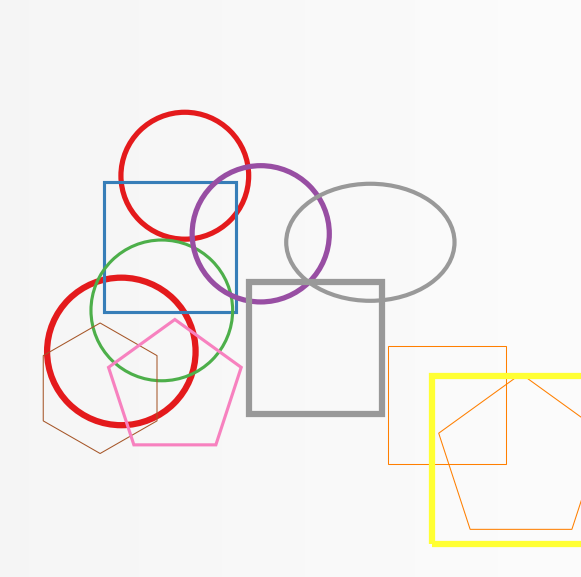[{"shape": "circle", "thickness": 2.5, "radius": 0.55, "center": [0.318, 0.695]}, {"shape": "circle", "thickness": 3, "radius": 0.64, "center": [0.209, 0.391]}, {"shape": "square", "thickness": 1.5, "radius": 0.56, "center": [0.293, 0.571]}, {"shape": "circle", "thickness": 1.5, "radius": 0.61, "center": [0.278, 0.462]}, {"shape": "circle", "thickness": 2.5, "radius": 0.59, "center": [0.449, 0.594]}, {"shape": "square", "thickness": 0.5, "radius": 0.51, "center": [0.769, 0.298]}, {"shape": "pentagon", "thickness": 0.5, "radius": 0.74, "center": [0.896, 0.203]}, {"shape": "square", "thickness": 3, "radius": 0.73, "center": [0.888, 0.202]}, {"shape": "hexagon", "thickness": 0.5, "radius": 0.56, "center": [0.172, 0.327]}, {"shape": "pentagon", "thickness": 1.5, "radius": 0.6, "center": [0.301, 0.326]}, {"shape": "oval", "thickness": 2, "radius": 0.72, "center": [0.637, 0.58]}, {"shape": "square", "thickness": 3, "radius": 0.57, "center": [0.543, 0.396]}]